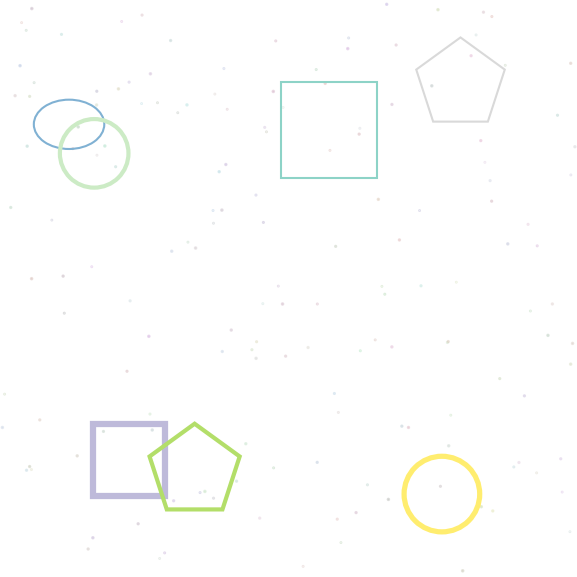[{"shape": "square", "thickness": 1, "radius": 0.42, "center": [0.57, 0.775]}, {"shape": "square", "thickness": 3, "radius": 0.31, "center": [0.223, 0.203]}, {"shape": "oval", "thickness": 1, "radius": 0.3, "center": [0.12, 0.784]}, {"shape": "pentagon", "thickness": 2, "radius": 0.41, "center": [0.337, 0.183]}, {"shape": "pentagon", "thickness": 1, "radius": 0.4, "center": [0.797, 0.854]}, {"shape": "circle", "thickness": 2, "radius": 0.3, "center": [0.163, 0.734]}, {"shape": "circle", "thickness": 2.5, "radius": 0.33, "center": [0.765, 0.144]}]